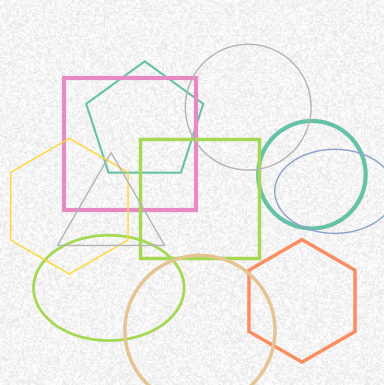[{"shape": "circle", "thickness": 3, "radius": 0.7, "center": [0.81, 0.546]}, {"shape": "pentagon", "thickness": 1.5, "radius": 0.8, "center": [0.376, 0.681]}, {"shape": "hexagon", "thickness": 2.5, "radius": 0.8, "center": [0.784, 0.219]}, {"shape": "oval", "thickness": 1, "radius": 0.78, "center": [0.87, 0.503]}, {"shape": "square", "thickness": 3, "radius": 0.86, "center": [0.336, 0.627]}, {"shape": "square", "thickness": 2.5, "radius": 0.77, "center": [0.519, 0.484]}, {"shape": "oval", "thickness": 2, "radius": 0.98, "center": [0.283, 0.252]}, {"shape": "hexagon", "thickness": 1, "radius": 0.88, "center": [0.18, 0.464]}, {"shape": "circle", "thickness": 2.5, "radius": 0.98, "center": [0.519, 0.142]}, {"shape": "triangle", "thickness": 1, "radius": 0.8, "center": [0.288, 0.443]}, {"shape": "circle", "thickness": 1, "radius": 0.82, "center": [0.645, 0.722]}]